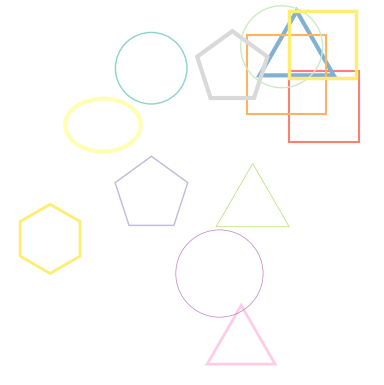[{"shape": "circle", "thickness": 1, "radius": 0.46, "center": [0.393, 0.823]}, {"shape": "oval", "thickness": 3, "radius": 0.49, "center": [0.267, 0.675]}, {"shape": "pentagon", "thickness": 1, "radius": 0.5, "center": [0.393, 0.495]}, {"shape": "square", "thickness": 1.5, "radius": 0.46, "center": [0.842, 0.723]}, {"shape": "triangle", "thickness": 3, "radius": 0.56, "center": [0.771, 0.86]}, {"shape": "square", "thickness": 1.5, "radius": 0.52, "center": [0.744, 0.806]}, {"shape": "triangle", "thickness": 0.5, "radius": 0.55, "center": [0.656, 0.466]}, {"shape": "triangle", "thickness": 2, "radius": 0.51, "center": [0.626, 0.105]}, {"shape": "pentagon", "thickness": 3, "radius": 0.48, "center": [0.603, 0.823]}, {"shape": "circle", "thickness": 0.5, "radius": 0.57, "center": [0.57, 0.29]}, {"shape": "circle", "thickness": 1, "radius": 0.53, "center": [0.732, 0.879]}, {"shape": "square", "thickness": 2.5, "radius": 0.43, "center": [0.838, 0.884]}, {"shape": "hexagon", "thickness": 2, "radius": 0.45, "center": [0.13, 0.38]}]